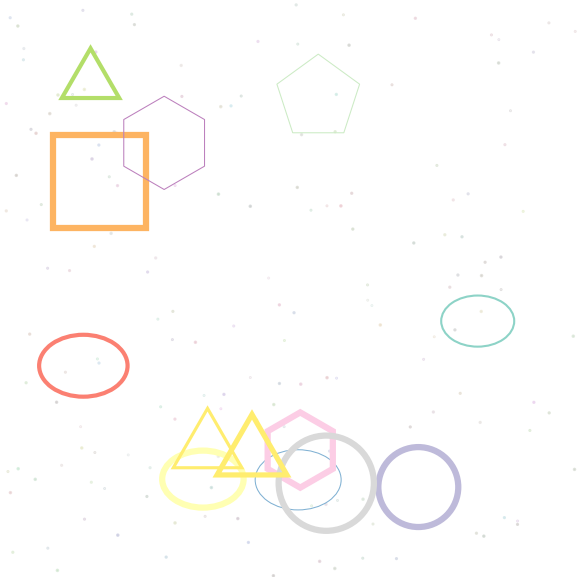[{"shape": "oval", "thickness": 1, "radius": 0.32, "center": [0.827, 0.443]}, {"shape": "oval", "thickness": 3, "radius": 0.35, "center": [0.351, 0.17]}, {"shape": "circle", "thickness": 3, "radius": 0.35, "center": [0.724, 0.156]}, {"shape": "oval", "thickness": 2, "radius": 0.38, "center": [0.144, 0.366]}, {"shape": "oval", "thickness": 0.5, "radius": 0.37, "center": [0.516, 0.168]}, {"shape": "square", "thickness": 3, "radius": 0.4, "center": [0.172, 0.684]}, {"shape": "triangle", "thickness": 2, "radius": 0.29, "center": [0.157, 0.858]}, {"shape": "hexagon", "thickness": 3, "radius": 0.33, "center": [0.52, 0.22]}, {"shape": "circle", "thickness": 3, "radius": 0.41, "center": [0.565, 0.162]}, {"shape": "hexagon", "thickness": 0.5, "radius": 0.4, "center": [0.284, 0.752]}, {"shape": "pentagon", "thickness": 0.5, "radius": 0.38, "center": [0.551, 0.83]}, {"shape": "triangle", "thickness": 2.5, "radius": 0.35, "center": [0.436, 0.212]}, {"shape": "triangle", "thickness": 1.5, "radius": 0.34, "center": [0.359, 0.223]}]